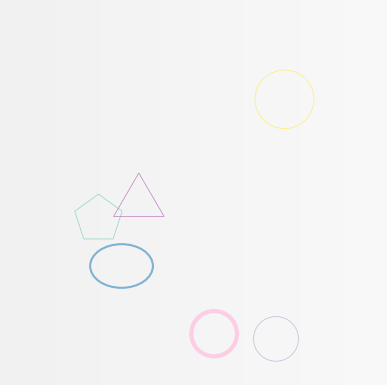[{"shape": "pentagon", "thickness": 0.5, "radius": 0.32, "center": [0.254, 0.431]}, {"shape": "circle", "thickness": 0.5, "radius": 0.29, "center": [0.712, 0.12]}, {"shape": "oval", "thickness": 1.5, "radius": 0.4, "center": [0.314, 0.309]}, {"shape": "circle", "thickness": 3, "radius": 0.29, "center": [0.553, 0.133]}, {"shape": "triangle", "thickness": 0.5, "radius": 0.38, "center": [0.358, 0.475]}, {"shape": "circle", "thickness": 0.5, "radius": 0.38, "center": [0.734, 0.742]}]